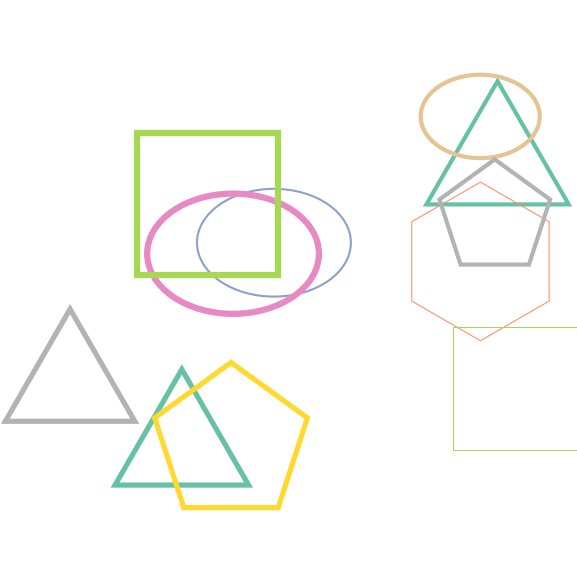[{"shape": "triangle", "thickness": 2, "radius": 0.71, "center": [0.862, 0.716]}, {"shape": "triangle", "thickness": 2.5, "radius": 0.67, "center": [0.315, 0.226]}, {"shape": "hexagon", "thickness": 0.5, "radius": 0.69, "center": [0.832, 0.546]}, {"shape": "oval", "thickness": 1, "radius": 0.67, "center": [0.474, 0.579]}, {"shape": "oval", "thickness": 3, "radius": 0.74, "center": [0.404, 0.56]}, {"shape": "square", "thickness": 0.5, "radius": 0.53, "center": [0.892, 0.326]}, {"shape": "square", "thickness": 3, "radius": 0.61, "center": [0.359, 0.646]}, {"shape": "pentagon", "thickness": 2.5, "radius": 0.69, "center": [0.4, 0.233]}, {"shape": "oval", "thickness": 2, "radius": 0.52, "center": [0.832, 0.798]}, {"shape": "triangle", "thickness": 2.5, "radius": 0.65, "center": [0.121, 0.334]}, {"shape": "pentagon", "thickness": 2, "radius": 0.5, "center": [0.857, 0.622]}]